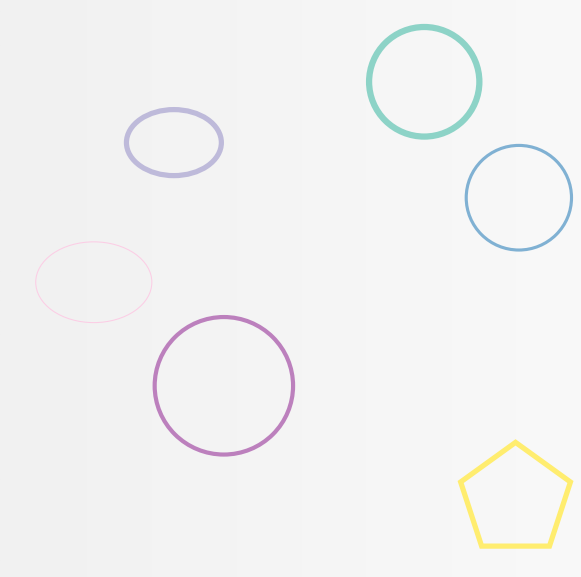[{"shape": "circle", "thickness": 3, "radius": 0.47, "center": [0.73, 0.858]}, {"shape": "oval", "thickness": 2.5, "radius": 0.41, "center": [0.299, 0.752]}, {"shape": "circle", "thickness": 1.5, "radius": 0.45, "center": [0.893, 0.657]}, {"shape": "oval", "thickness": 0.5, "radius": 0.5, "center": [0.161, 0.51]}, {"shape": "circle", "thickness": 2, "radius": 0.6, "center": [0.385, 0.331]}, {"shape": "pentagon", "thickness": 2.5, "radius": 0.5, "center": [0.887, 0.134]}]